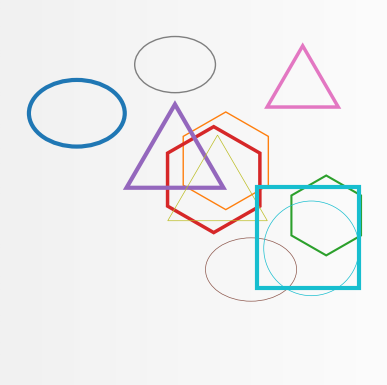[{"shape": "oval", "thickness": 3, "radius": 0.62, "center": [0.198, 0.706]}, {"shape": "hexagon", "thickness": 1, "radius": 0.63, "center": [0.583, 0.582]}, {"shape": "hexagon", "thickness": 1.5, "radius": 0.52, "center": [0.842, 0.44]}, {"shape": "hexagon", "thickness": 2.5, "radius": 0.69, "center": [0.552, 0.533]}, {"shape": "triangle", "thickness": 3, "radius": 0.72, "center": [0.451, 0.585]}, {"shape": "oval", "thickness": 0.5, "radius": 0.59, "center": [0.648, 0.3]}, {"shape": "triangle", "thickness": 2.5, "radius": 0.53, "center": [0.781, 0.775]}, {"shape": "oval", "thickness": 1, "radius": 0.52, "center": [0.452, 0.832]}, {"shape": "triangle", "thickness": 0.5, "radius": 0.74, "center": [0.561, 0.501]}, {"shape": "square", "thickness": 3, "radius": 0.66, "center": [0.795, 0.383]}, {"shape": "circle", "thickness": 0.5, "radius": 0.61, "center": [0.804, 0.355]}]